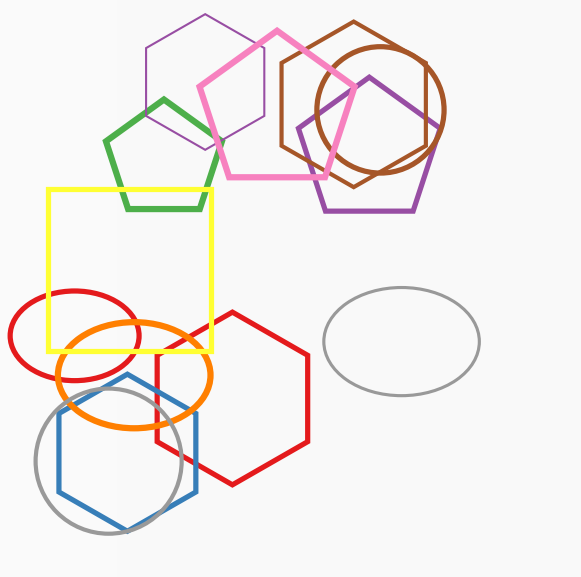[{"shape": "oval", "thickness": 2.5, "radius": 0.55, "center": [0.128, 0.418]}, {"shape": "hexagon", "thickness": 2.5, "radius": 0.75, "center": [0.4, 0.309]}, {"shape": "hexagon", "thickness": 2.5, "radius": 0.68, "center": [0.219, 0.215]}, {"shape": "pentagon", "thickness": 3, "radius": 0.52, "center": [0.282, 0.722]}, {"shape": "pentagon", "thickness": 2.5, "radius": 0.64, "center": [0.635, 0.737]}, {"shape": "hexagon", "thickness": 1, "radius": 0.59, "center": [0.353, 0.857]}, {"shape": "oval", "thickness": 3, "radius": 0.66, "center": [0.231, 0.349]}, {"shape": "square", "thickness": 2.5, "radius": 0.7, "center": [0.223, 0.532]}, {"shape": "hexagon", "thickness": 2, "radius": 0.72, "center": [0.609, 0.818]}, {"shape": "circle", "thickness": 2.5, "radius": 0.55, "center": [0.655, 0.809]}, {"shape": "pentagon", "thickness": 3, "radius": 0.7, "center": [0.477, 0.806]}, {"shape": "oval", "thickness": 1.5, "radius": 0.67, "center": [0.691, 0.408]}, {"shape": "circle", "thickness": 2, "radius": 0.63, "center": [0.187, 0.201]}]